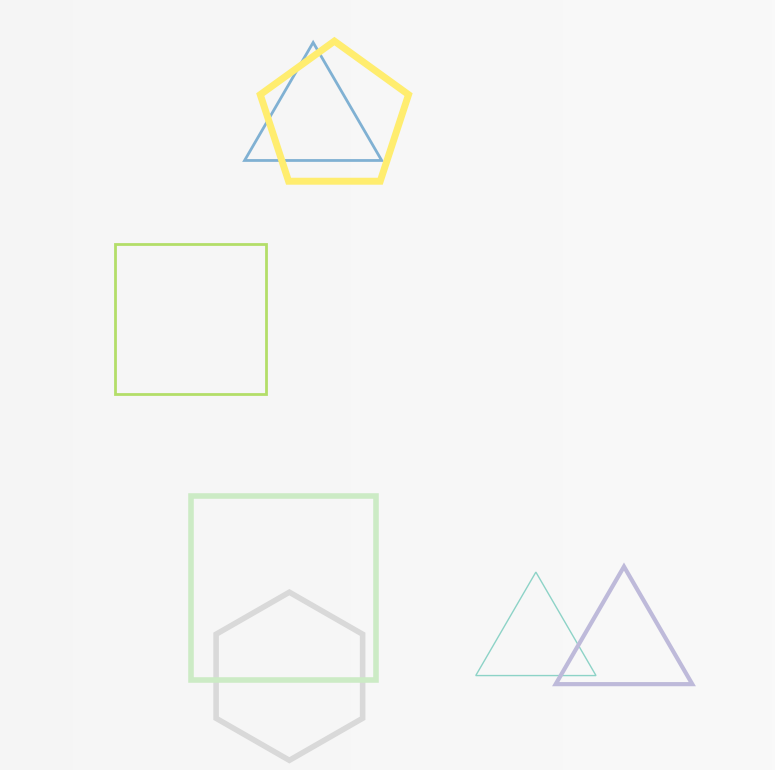[{"shape": "triangle", "thickness": 0.5, "radius": 0.45, "center": [0.691, 0.167]}, {"shape": "triangle", "thickness": 1.5, "radius": 0.51, "center": [0.805, 0.162]}, {"shape": "triangle", "thickness": 1, "radius": 0.51, "center": [0.404, 0.843]}, {"shape": "square", "thickness": 1, "radius": 0.49, "center": [0.246, 0.585]}, {"shape": "hexagon", "thickness": 2, "radius": 0.55, "center": [0.373, 0.122]}, {"shape": "square", "thickness": 2, "radius": 0.6, "center": [0.366, 0.237]}, {"shape": "pentagon", "thickness": 2.5, "radius": 0.5, "center": [0.431, 0.846]}]